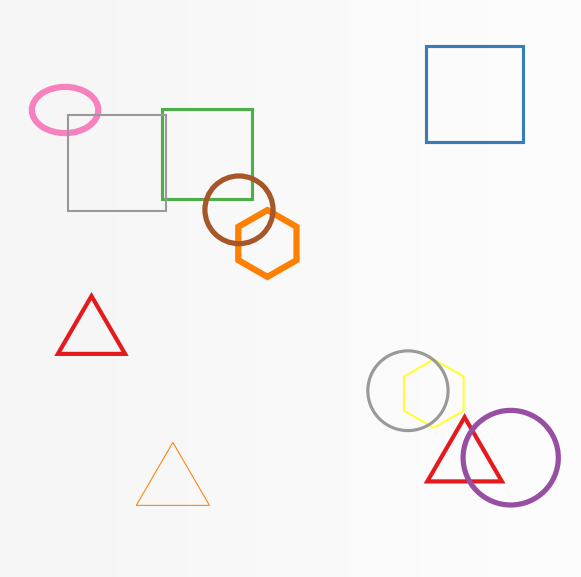[{"shape": "triangle", "thickness": 2, "radius": 0.33, "center": [0.157, 0.42]}, {"shape": "triangle", "thickness": 2, "radius": 0.37, "center": [0.799, 0.203]}, {"shape": "square", "thickness": 1.5, "radius": 0.42, "center": [0.817, 0.836]}, {"shape": "square", "thickness": 1.5, "radius": 0.39, "center": [0.356, 0.733]}, {"shape": "circle", "thickness": 2.5, "radius": 0.41, "center": [0.879, 0.207]}, {"shape": "triangle", "thickness": 0.5, "radius": 0.36, "center": [0.297, 0.16]}, {"shape": "hexagon", "thickness": 3, "radius": 0.29, "center": [0.46, 0.578]}, {"shape": "hexagon", "thickness": 1, "radius": 0.3, "center": [0.746, 0.318]}, {"shape": "circle", "thickness": 2.5, "radius": 0.29, "center": [0.411, 0.636]}, {"shape": "oval", "thickness": 3, "radius": 0.29, "center": [0.112, 0.809]}, {"shape": "circle", "thickness": 1.5, "radius": 0.35, "center": [0.702, 0.323]}, {"shape": "square", "thickness": 1, "radius": 0.42, "center": [0.202, 0.717]}]